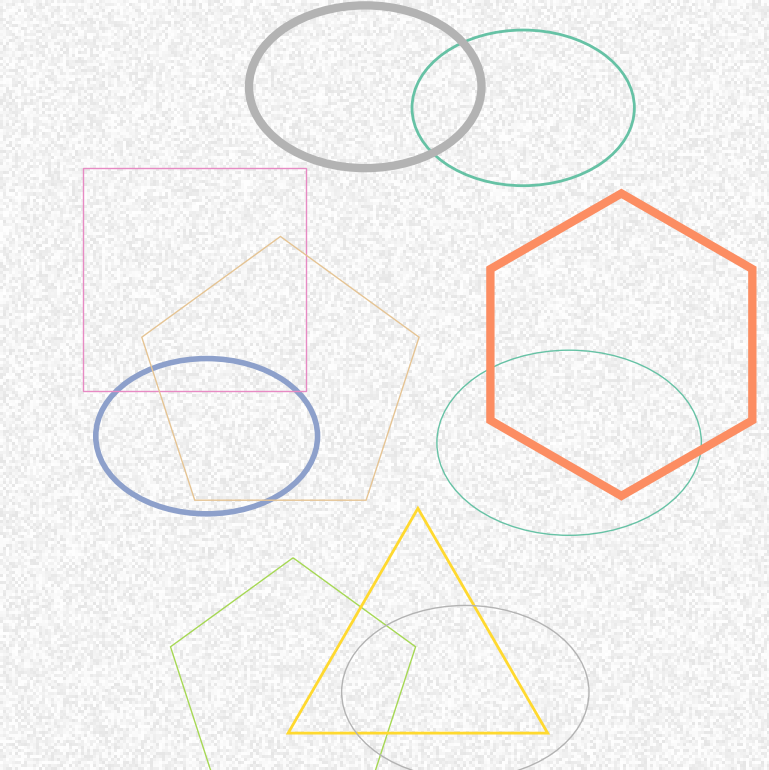[{"shape": "oval", "thickness": 0.5, "radius": 0.86, "center": [0.739, 0.425]}, {"shape": "oval", "thickness": 1, "radius": 0.72, "center": [0.679, 0.86]}, {"shape": "hexagon", "thickness": 3, "radius": 0.98, "center": [0.807, 0.552]}, {"shape": "oval", "thickness": 2, "radius": 0.72, "center": [0.268, 0.434]}, {"shape": "square", "thickness": 0.5, "radius": 0.72, "center": [0.252, 0.637]}, {"shape": "pentagon", "thickness": 0.5, "radius": 0.84, "center": [0.381, 0.108]}, {"shape": "triangle", "thickness": 1, "radius": 0.97, "center": [0.543, 0.145]}, {"shape": "pentagon", "thickness": 0.5, "radius": 0.95, "center": [0.364, 0.504]}, {"shape": "oval", "thickness": 3, "radius": 0.75, "center": [0.474, 0.887]}, {"shape": "oval", "thickness": 0.5, "radius": 0.8, "center": [0.604, 0.101]}]